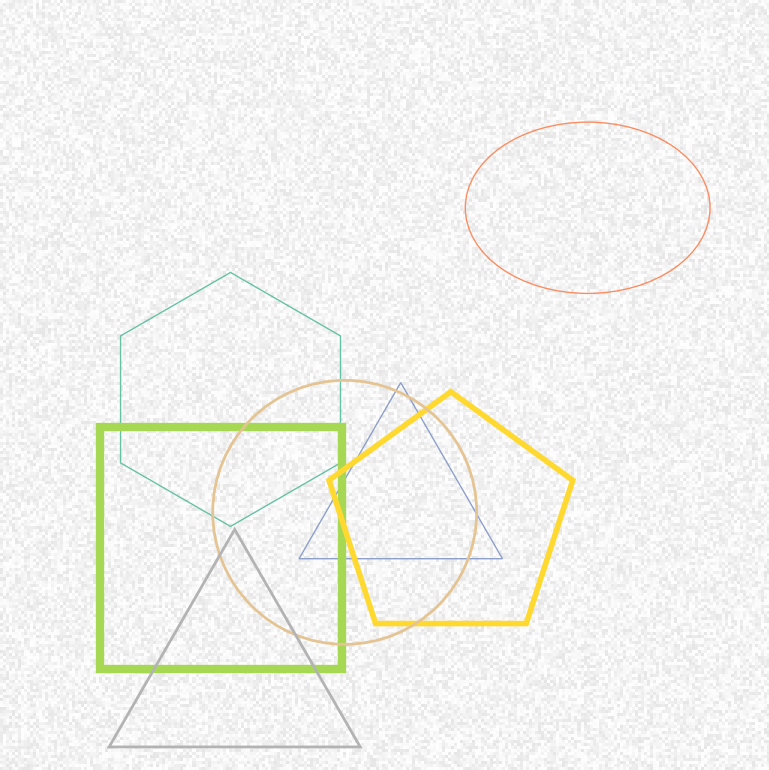[{"shape": "hexagon", "thickness": 0.5, "radius": 0.82, "center": [0.299, 0.481]}, {"shape": "oval", "thickness": 0.5, "radius": 0.79, "center": [0.763, 0.73]}, {"shape": "triangle", "thickness": 0.5, "radius": 0.76, "center": [0.52, 0.351]}, {"shape": "square", "thickness": 3, "radius": 0.78, "center": [0.287, 0.289]}, {"shape": "pentagon", "thickness": 2, "radius": 0.83, "center": [0.586, 0.325]}, {"shape": "circle", "thickness": 1, "radius": 0.86, "center": [0.448, 0.335]}, {"shape": "triangle", "thickness": 1, "radius": 0.94, "center": [0.305, 0.124]}]